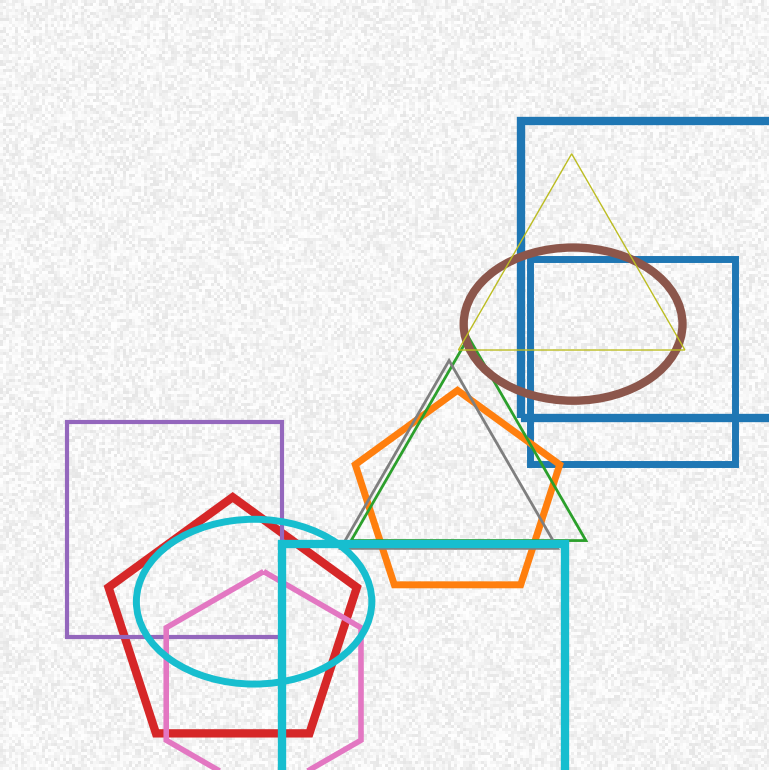[{"shape": "square", "thickness": 3, "radius": 0.97, "center": [0.869, 0.65]}, {"shape": "square", "thickness": 2.5, "radius": 0.67, "center": [0.822, 0.53]}, {"shape": "pentagon", "thickness": 2.5, "radius": 0.7, "center": [0.594, 0.353]}, {"shape": "triangle", "thickness": 1, "radius": 0.88, "center": [0.608, 0.386]}, {"shape": "pentagon", "thickness": 3, "radius": 0.85, "center": [0.302, 0.185]}, {"shape": "square", "thickness": 1.5, "radius": 0.7, "center": [0.227, 0.313]}, {"shape": "oval", "thickness": 3, "radius": 0.71, "center": [0.744, 0.579]}, {"shape": "hexagon", "thickness": 2, "radius": 0.73, "center": [0.342, 0.112]}, {"shape": "triangle", "thickness": 1, "radius": 0.81, "center": [0.583, 0.369]}, {"shape": "triangle", "thickness": 0.5, "radius": 0.85, "center": [0.742, 0.63]}, {"shape": "oval", "thickness": 2.5, "radius": 0.76, "center": [0.33, 0.219]}, {"shape": "square", "thickness": 3, "radius": 0.92, "center": [0.55, 0.11]}]